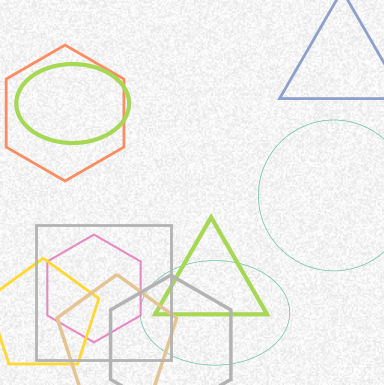[{"shape": "circle", "thickness": 0.5, "radius": 0.98, "center": [0.867, 0.492]}, {"shape": "oval", "thickness": 0.5, "radius": 0.97, "center": [0.558, 0.187]}, {"shape": "hexagon", "thickness": 2, "radius": 0.88, "center": [0.169, 0.706]}, {"shape": "triangle", "thickness": 2, "radius": 0.94, "center": [0.889, 0.838]}, {"shape": "hexagon", "thickness": 1.5, "radius": 0.7, "center": [0.244, 0.251]}, {"shape": "oval", "thickness": 3, "radius": 0.73, "center": [0.189, 0.731]}, {"shape": "triangle", "thickness": 3, "radius": 0.84, "center": [0.548, 0.268]}, {"shape": "pentagon", "thickness": 2, "radius": 0.76, "center": [0.112, 0.178]}, {"shape": "pentagon", "thickness": 2.5, "radius": 0.82, "center": [0.304, 0.124]}, {"shape": "square", "thickness": 2, "radius": 0.87, "center": [0.27, 0.24]}, {"shape": "hexagon", "thickness": 2.5, "radius": 0.9, "center": [0.443, 0.105]}]